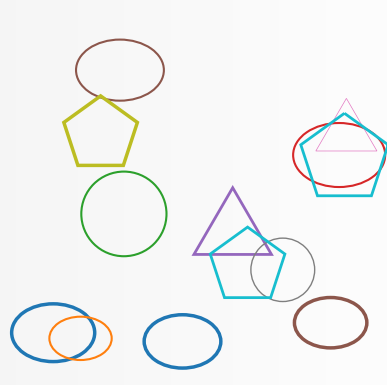[{"shape": "oval", "thickness": 2.5, "radius": 0.49, "center": [0.471, 0.113]}, {"shape": "oval", "thickness": 2.5, "radius": 0.54, "center": [0.137, 0.136]}, {"shape": "oval", "thickness": 1.5, "radius": 0.4, "center": [0.208, 0.121]}, {"shape": "circle", "thickness": 1.5, "radius": 0.55, "center": [0.32, 0.444]}, {"shape": "oval", "thickness": 1.5, "radius": 0.59, "center": [0.875, 0.597]}, {"shape": "triangle", "thickness": 2, "radius": 0.58, "center": [0.601, 0.397]}, {"shape": "oval", "thickness": 2.5, "radius": 0.47, "center": [0.853, 0.162]}, {"shape": "oval", "thickness": 1.5, "radius": 0.57, "center": [0.31, 0.818]}, {"shape": "triangle", "thickness": 0.5, "radius": 0.46, "center": [0.894, 0.653]}, {"shape": "circle", "thickness": 1, "radius": 0.41, "center": [0.73, 0.299]}, {"shape": "pentagon", "thickness": 2.5, "radius": 0.5, "center": [0.26, 0.651]}, {"shape": "pentagon", "thickness": 2, "radius": 0.59, "center": [0.889, 0.587]}, {"shape": "pentagon", "thickness": 2, "radius": 0.51, "center": [0.639, 0.309]}]